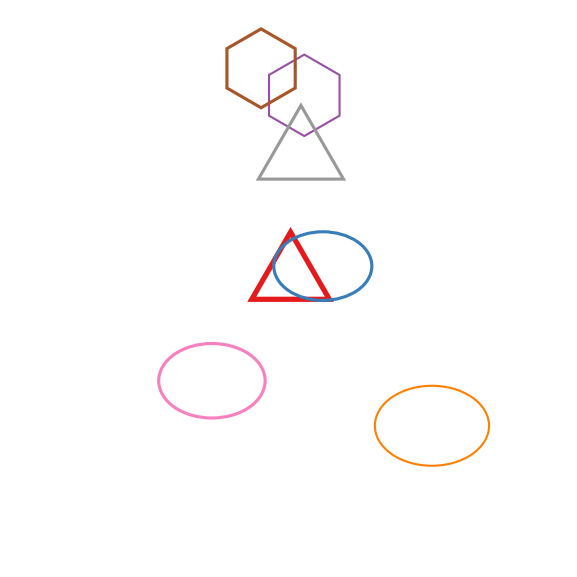[{"shape": "triangle", "thickness": 2.5, "radius": 0.39, "center": [0.503, 0.52]}, {"shape": "oval", "thickness": 1.5, "radius": 0.42, "center": [0.559, 0.538]}, {"shape": "hexagon", "thickness": 1, "radius": 0.35, "center": [0.527, 0.834]}, {"shape": "oval", "thickness": 1, "radius": 0.49, "center": [0.748, 0.262]}, {"shape": "hexagon", "thickness": 1.5, "radius": 0.34, "center": [0.452, 0.881]}, {"shape": "oval", "thickness": 1.5, "radius": 0.46, "center": [0.367, 0.34]}, {"shape": "triangle", "thickness": 1.5, "radius": 0.43, "center": [0.521, 0.732]}]